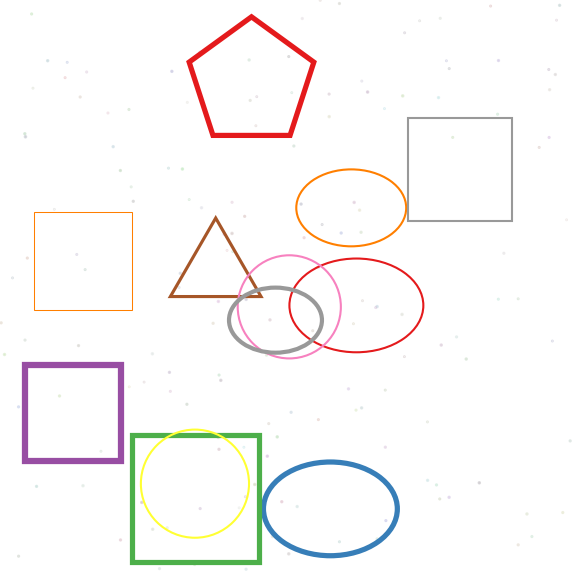[{"shape": "oval", "thickness": 1, "radius": 0.58, "center": [0.617, 0.47]}, {"shape": "pentagon", "thickness": 2.5, "radius": 0.57, "center": [0.436, 0.856]}, {"shape": "oval", "thickness": 2.5, "radius": 0.58, "center": [0.572, 0.118]}, {"shape": "square", "thickness": 2.5, "radius": 0.55, "center": [0.338, 0.136]}, {"shape": "square", "thickness": 3, "radius": 0.42, "center": [0.127, 0.284]}, {"shape": "square", "thickness": 0.5, "radius": 0.43, "center": [0.144, 0.547]}, {"shape": "oval", "thickness": 1, "radius": 0.48, "center": [0.608, 0.639]}, {"shape": "circle", "thickness": 1, "radius": 0.47, "center": [0.338, 0.162]}, {"shape": "triangle", "thickness": 1.5, "radius": 0.45, "center": [0.374, 0.531]}, {"shape": "circle", "thickness": 1, "radius": 0.45, "center": [0.501, 0.468]}, {"shape": "square", "thickness": 1, "radius": 0.45, "center": [0.797, 0.705]}, {"shape": "oval", "thickness": 2, "radius": 0.4, "center": [0.477, 0.445]}]